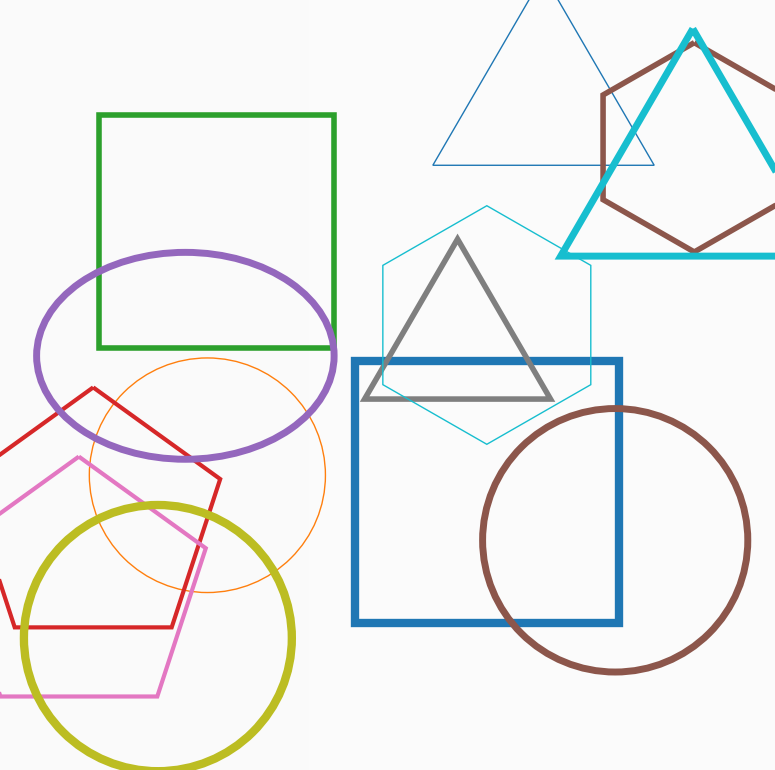[{"shape": "triangle", "thickness": 0.5, "radius": 0.82, "center": [0.701, 0.868]}, {"shape": "square", "thickness": 3, "radius": 0.85, "center": [0.628, 0.361]}, {"shape": "circle", "thickness": 0.5, "radius": 0.76, "center": [0.268, 0.383]}, {"shape": "square", "thickness": 2, "radius": 0.76, "center": [0.279, 0.699]}, {"shape": "pentagon", "thickness": 1.5, "radius": 0.86, "center": [0.12, 0.325]}, {"shape": "oval", "thickness": 2.5, "radius": 0.96, "center": [0.239, 0.538]}, {"shape": "circle", "thickness": 2.5, "radius": 0.86, "center": [0.794, 0.298]}, {"shape": "hexagon", "thickness": 2, "radius": 0.68, "center": [0.896, 0.809]}, {"shape": "pentagon", "thickness": 1.5, "radius": 0.86, "center": [0.102, 0.235]}, {"shape": "triangle", "thickness": 2, "radius": 0.69, "center": [0.59, 0.551]}, {"shape": "circle", "thickness": 3, "radius": 0.86, "center": [0.204, 0.171]}, {"shape": "hexagon", "thickness": 0.5, "radius": 0.77, "center": [0.628, 0.578]}, {"shape": "triangle", "thickness": 2.5, "radius": 0.98, "center": [0.894, 0.766]}]